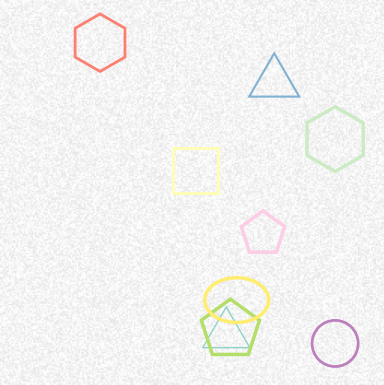[{"shape": "triangle", "thickness": 1, "radius": 0.35, "center": [0.588, 0.132]}, {"shape": "square", "thickness": 2, "radius": 0.29, "center": [0.508, 0.558]}, {"shape": "hexagon", "thickness": 2, "radius": 0.37, "center": [0.26, 0.889]}, {"shape": "triangle", "thickness": 1.5, "radius": 0.38, "center": [0.712, 0.787]}, {"shape": "pentagon", "thickness": 2.5, "radius": 0.4, "center": [0.598, 0.144]}, {"shape": "pentagon", "thickness": 2.5, "radius": 0.3, "center": [0.683, 0.393]}, {"shape": "circle", "thickness": 2, "radius": 0.3, "center": [0.87, 0.108]}, {"shape": "hexagon", "thickness": 2.5, "radius": 0.42, "center": [0.87, 0.639]}, {"shape": "oval", "thickness": 2.5, "radius": 0.42, "center": [0.615, 0.221]}]